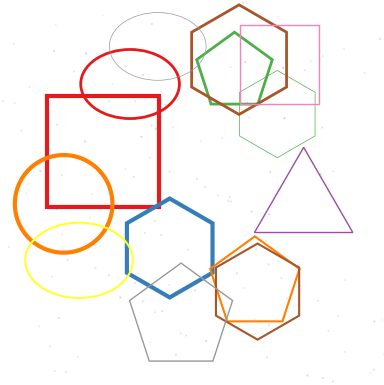[{"shape": "oval", "thickness": 2, "radius": 0.64, "center": [0.338, 0.782]}, {"shape": "square", "thickness": 3, "radius": 0.72, "center": [0.267, 0.607]}, {"shape": "hexagon", "thickness": 3, "radius": 0.64, "center": [0.441, 0.356]}, {"shape": "pentagon", "thickness": 2, "radius": 0.52, "center": [0.609, 0.813]}, {"shape": "hexagon", "thickness": 0.5, "radius": 0.57, "center": [0.72, 0.704]}, {"shape": "triangle", "thickness": 1, "radius": 0.74, "center": [0.789, 0.47]}, {"shape": "pentagon", "thickness": 1.5, "radius": 0.61, "center": [0.662, 0.264]}, {"shape": "circle", "thickness": 3, "radius": 0.63, "center": [0.165, 0.47]}, {"shape": "oval", "thickness": 1.5, "radius": 0.7, "center": [0.205, 0.324]}, {"shape": "hexagon", "thickness": 1.5, "radius": 0.62, "center": [0.669, 0.243]}, {"shape": "hexagon", "thickness": 2, "radius": 0.71, "center": [0.621, 0.845]}, {"shape": "square", "thickness": 1, "radius": 0.51, "center": [0.726, 0.833]}, {"shape": "oval", "thickness": 0.5, "radius": 0.63, "center": [0.41, 0.879]}, {"shape": "pentagon", "thickness": 1, "radius": 0.7, "center": [0.47, 0.176]}]